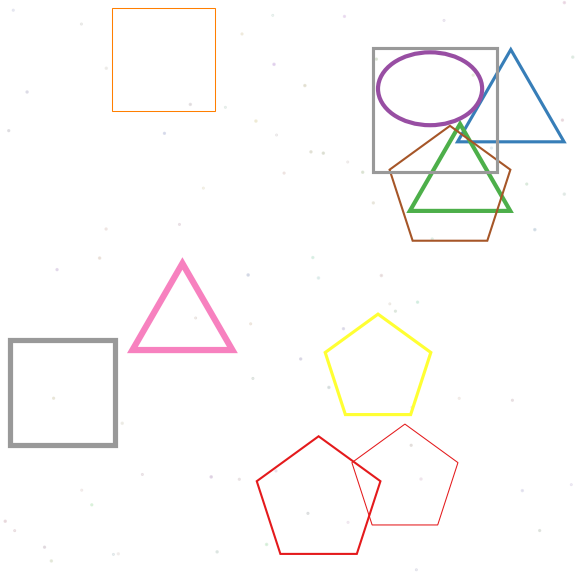[{"shape": "pentagon", "thickness": 1, "radius": 0.56, "center": [0.552, 0.131]}, {"shape": "pentagon", "thickness": 0.5, "radius": 0.48, "center": [0.701, 0.168]}, {"shape": "triangle", "thickness": 1.5, "radius": 0.53, "center": [0.884, 0.807]}, {"shape": "triangle", "thickness": 2, "radius": 0.5, "center": [0.797, 0.684]}, {"shape": "oval", "thickness": 2, "radius": 0.45, "center": [0.745, 0.845]}, {"shape": "square", "thickness": 0.5, "radius": 0.45, "center": [0.283, 0.897]}, {"shape": "pentagon", "thickness": 1.5, "radius": 0.48, "center": [0.655, 0.359]}, {"shape": "pentagon", "thickness": 1, "radius": 0.55, "center": [0.779, 0.671]}, {"shape": "triangle", "thickness": 3, "radius": 0.5, "center": [0.316, 0.443]}, {"shape": "square", "thickness": 2.5, "radius": 0.45, "center": [0.109, 0.319]}, {"shape": "square", "thickness": 1.5, "radius": 0.54, "center": [0.753, 0.808]}]